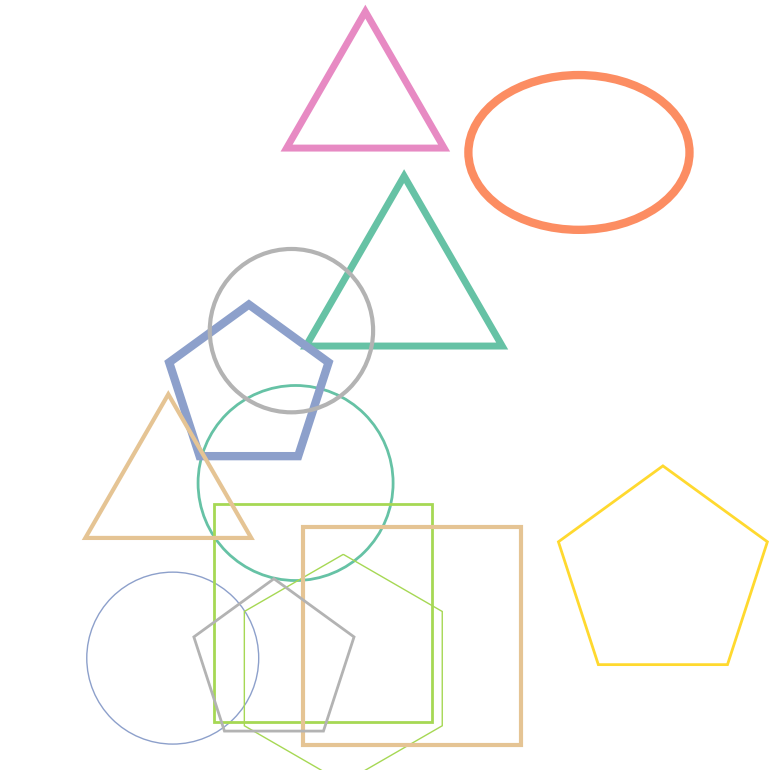[{"shape": "triangle", "thickness": 2.5, "radius": 0.74, "center": [0.525, 0.624]}, {"shape": "circle", "thickness": 1, "radius": 0.63, "center": [0.384, 0.373]}, {"shape": "oval", "thickness": 3, "radius": 0.72, "center": [0.752, 0.802]}, {"shape": "circle", "thickness": 0.5, "radius": 0.56, "center": [0.224, 0.145]}, {"shape": "pentagon", "thickness": 3, "radius": 0.54, "center": [0.323, 0.496]}, {"shape": "triangle", "thickness": 2.5, "radius": 0.59, "center": [0.474, 0.867]}, {"shape": "hexagon", "thickness": 0.5, "radius": 0.74, "center": [0.446, 0.132]}, {"shape": "square", "thickness": 1, "radius": 0.71, "center": [0.42, 0.204]}, {"shape": "pentagon", "thickness": 1, "radius": 0.71, "center": [0.861, 0.252]}, {"shape": "triangle", "thickness": 1.5, "radius": 0.62, "center": [0.219, 0.364]}, {"shape": "square", "thickness": 1.5, "radius": 0.71, "center": [0.535, 0.174]}, {"shape": "circle", "thickness": 1.5, "radius": 0.53, "center": [0.378, 0.571]}, {"shape": "pentagon", "thickness": 1, "radius": 0.55, "center": [0.356, 0.139]}]